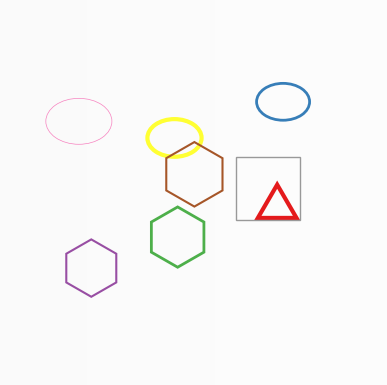[{"shape": "triangle", "thickness": 3, "radius": 0.29, "center": [0.715, 0.463]}, {"shape": "oval", "thickness": 2, "radius": 0.34, "center": [0.731, 0.736]}, {"shape": "hexagon", "thickness": 2, "radius": 0.39, "center": [0.458, 0.384]}, {"shape": "hexagon", "thickness": 1.5, "radius": 0.37, "center": [0.236, 0.304]}, {"shape": "oval", "thickness": 3, "radius": 0.35, "center": [0.45, 0.642]}, {"shape": "hexagon", "thickness": 1.5, "radius": 0.42, "center": [0.502, 0.547]}, {"shape": "oval", "thickness": 0.5, "radius": 0.43, "center": [0.204, 0.685]}, {"shape": "square", "thickness": 1, "radius": 0.41, "center": [0.691, 0.51]}]